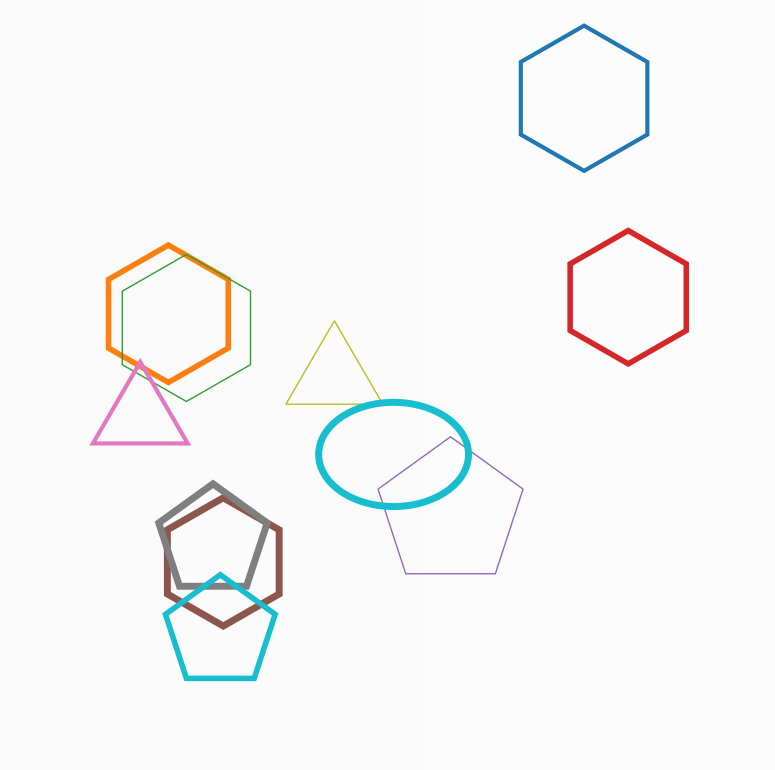[{"shape": "hexagon", "thickness": 1.5, "radius": 0.47, "center": [0.754, 0.872]}, {"shape": "hexagon", "thickness": 2, "radius": 0.45, "center": [0.217, 0.593]}, {"shape": "hexagon", "thickness": 0.5, "radius": 0.48, "center": [0.241, 0.574]}, {"shape": "hexagon", "thickness": 2, "radius": 0.43, "center": [0.811, 0.614]}, {"shape": "pentagon", "thickness": 0.5, "radius": 0.49, "center": [0.581, 0.334]}, {"shape": "hexagon", "thickness": 2.5, "radius": 0.42, "center": [0.288, 0.27]}, {"shape": "triangle", "thickness": 1.5, "radius": 0.35, "center": [0.181, 0.459]}, {"shape": "pentagon", "thickness": 2.5, "radius": 0.37, "center": [0.275, 0.298]}, {"shape": "triangle", "thickness": 0.5, "radius": 0.36, "center": [0.431, 0.511]}, {"shape": "oval", "thickness": 2.5, "radius": 0.48, "center": [0.508, 0.41]}, {"shape": "pentagon", "thickness": 2, "radius": 0.37, "center": [0.284, 0.179]}]